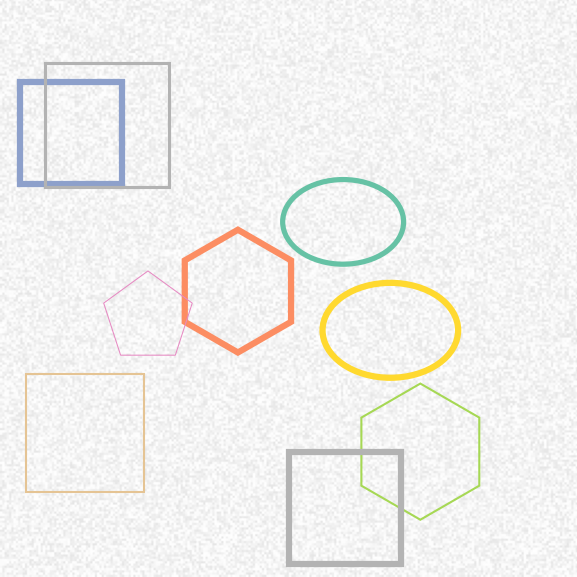[{"shape": "oval", "thickness": 2.5, "radius": 0.52, "center": [0.594, 0.615]}, {"shape": "hexagon", "thickness": 3, "radius": 0.53, "center": [0.412, 0.495]}, {"shape": "square", "thickness": 3, "radius": 0.44, "center": [0.123, 0.769]}, {"shape": "pentagon", "thickness": 0.5, "radius": 0.4, "center": [0.256, 0.449]}, {"shape": "hexagon", "thickness": 1, "radius": 0.59, "center": [0.728, 0.217]}, {"shape": "oval", "thickness": 3, "radius": 0.59, "center": [0.676, 0.427]}, {"shape": "square", "thickness": 1, "radius": 0.51, "center": [0.147, 0.249]}, {"shape": "square", "thickness": 1.5, "radius": 0.54, "center": [0.185, 0.783]}, {"shape": "square", "thickness": 3, "radius": 0.49, "center": [0.598, 0.12]}]